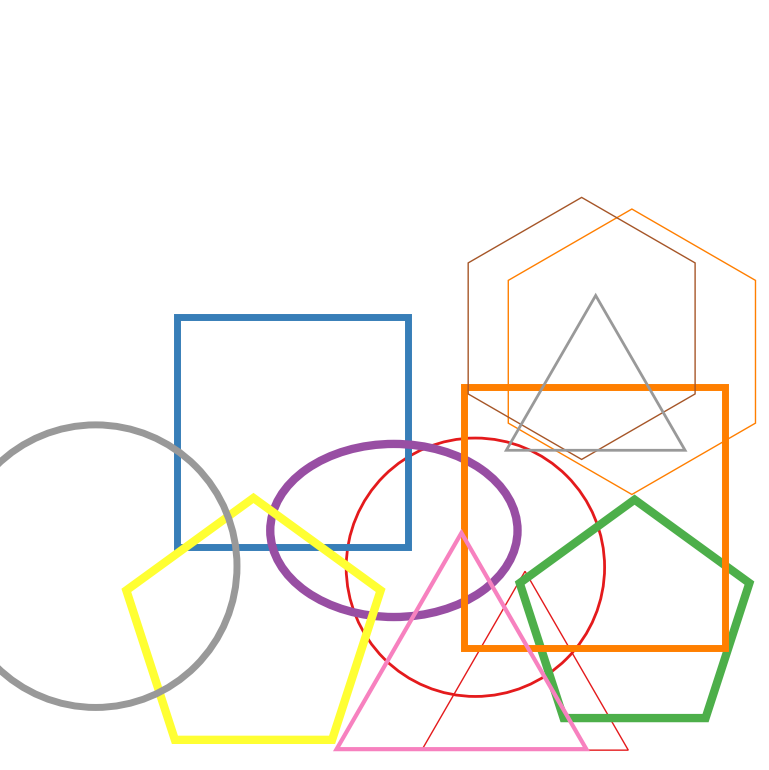[{"shape": "circle", "thickness": 1, "radius": 0.84, "center": [0.617, 0.263]}, {"shape": "triangle", "thickness": 0.5, "radius": 0.77, "center": [0.682, 0.103]}, {"shape": "square", "thickness": 2.5, "radius": 0.75, "center": [0.38, 0.439]}, {"shape": "pentagon", "thickness": 3, "radius": 0.78, "center": [0.824, 0.194]}, {"shape": "oval", "thickness": 3, "radius": 0.8, "center": [0.512, 0.311]}, {"shape": "square", "thickness": 2.5, "radius": 0.85, "center": [0.772, 0.328]}, {"shape": "hexagon", "thickness": 0.5, "radius": 0.93, "center": [0.821, 0.543]}, {"shape": "pentagon", "thickness": 3, "radius": 0.87, "center": [0.329, 0.18]}, {"shape": "hexagon", "thickness": 0.5, "radius": 0.85, "center": [0.755, 0.573]}, {"shape": "triangle", "thickness": 1.5, "radius": 0.94, "center": [0.599, 0.121]}, {"shape": "circle", "thickness": 2.5, "radius": 0.92, "center": [0.124, 0.265]}, {"shape": "triangle", "thickness": 1, "radius": 0.67, "center": [0.774, 0.482]}]